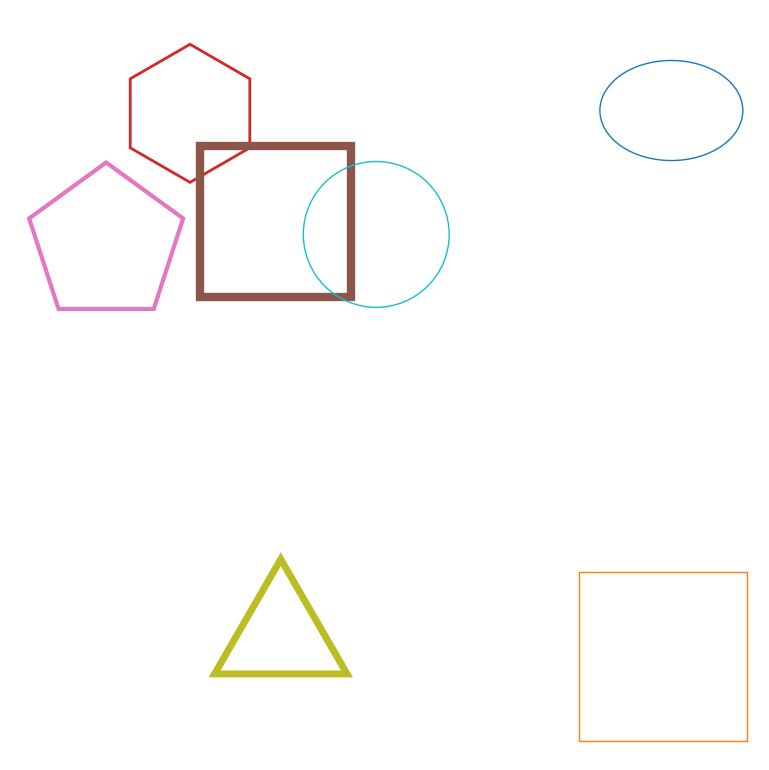[{"shape": "oval", "thickness": 0.5, "radius": 0.46, "center": [0.872, 0.856]}, {"shape": "square", "thickness": 0.5, "radius": 0.55, "center": [0.861, 0.147]}, {"shape": "hexagon", "thickness": 1, "radius": 0.45, "center": [0.247, 0.853]}, {"shape": "square", "thickness": 3, "radius": 0.49, "center": [0.358, 0.713]}, {"shape": "pentagon", "thickness": 1.5, "radius": 0.53, "center": [0.138, 0.684]}, {"shape": "triangle", "thickness": 2.5, "radius": 0.5, "center": [0.365, 0.174]}, {"shape": "circle", "thickness": 0.5, "radius": 0.47, "center": [0.489, 0.696]}]